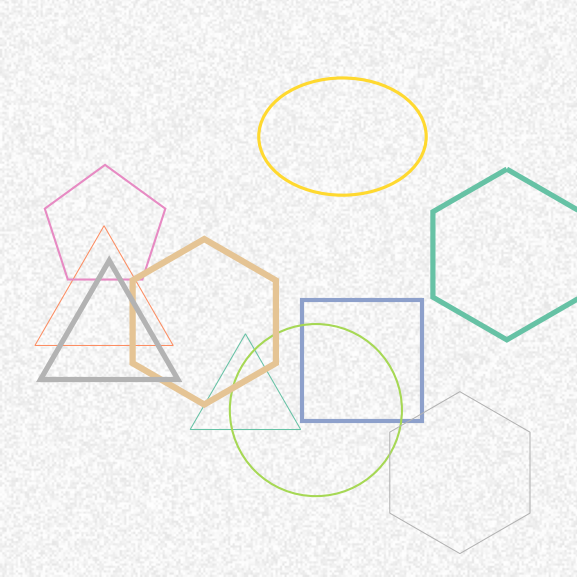[{"shape": "hexagon", "thickness": 2.5, "radius": 0.74, "center": [0.878, 0.558]}, {"shape": "triangle", "thickness": 0.5, "radius": 0.55, "center": [0.425, 0.311]}, {"shape": "triangle", "thickness": 0.5, "radius": 0.69, "center": [0.18, 0.47]}, {"shape": "square", "thickness": 2, "radius": 0.52, "center": [0.627, 0.375]}, {"shape": "pentagon", "thickness": 1, "radius": 0.55, "center": [0.182, 0.604]}, {"shape": "circle", "thickness": 1, "radius": 0.75, "center": [0.547, 0.289]}, {"shape": "oval", "thickness": 1.5, "radius": 0.72, "center": [0.593, 0.763]}, {"shape": "hexagon", "thickness": 3, "radius": 0.72, "center": [0.354, 0.442]}, {"shape": "hexagon", "thickness": 0.5, "radius": 0.7, "center": [0.796, 0.181]}, {"shape": "triangle", "thickness": 2.5, "radius": 0.69, "center": [0.189, 0.411]}]